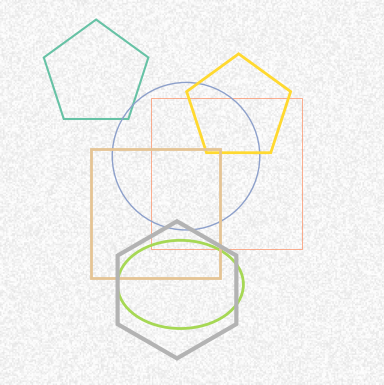[{"shape": "pentagon", "thickness": 1.5, "radius": 0.71, "center": [0.25, 0.806]}, {"shape": "square", "thickness": 0.5, "radius": 0.98, "center": [0.588, 0.55]}, {"shape": "circle", "thickness": 1, "radius": 0.96, "center": [0.483, 0.594]}, {"shape": "oval", "thickness": 2, "radius": 0.82, "center": [0.469, 0.261]}, {"shape": "pentagon", "thickness": 2, "radius": 0.71, "center": [0.62, 0.718]}, {"shape": "square", "thickness": 2, "radius": 0.84, "center": [0.404, 0.444]}, {"shape": "hexagon", "thickness": 3, "radius": 0.89, "center": [0.46, 0.247]}]